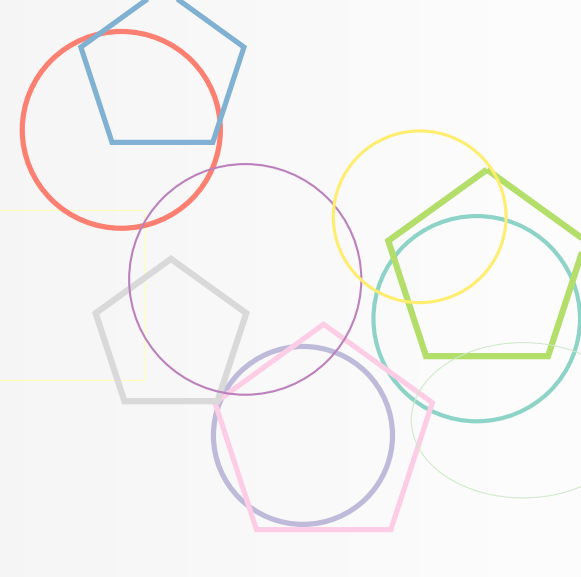[{"shape": "circle", "thickness": 2, "radius": 0.89, "center": [0.82, 0.447]}, {"shape": "square", "thickness": 0.5, "radius": 0.74, "center": [0.101, 0.489]}, {"shape": "circle", "thickness": 2.5, "radius": 0.77, "center": [0.521, 0.245]}, {"shape": "circle", "thickness": 2.5, "radius": 0.85, "center": [0.209, 0.774]}, {"shape": "pentagon", "thickness": 2.5, "radius": 0.74, "center": [0.279, 0.872]}, {"shape": "pentagon", "thickness": 3, "radius": 0.89, "center": [0.838, 0.527]}, {"shape": "pentagon", "thickness": 2.5, "radius": 0.98, "center": [0.557, 0.241]}, {"shape": "pentagon", "thickness": 3, "radius": 0.68, "center": [0.294, 0.415]}, {"shape": "circle", "thickness": 1, "radius": 1.0, "center": [0.422, 0.515]}, {"shape": "oval", "thickness": 0.5, "radius": 0.96, "center": [0.9, 0.271]}, {"shape": "circle", "thickness": 1.5, "radius": 0.74, "center": [0.722, 0.624]}]